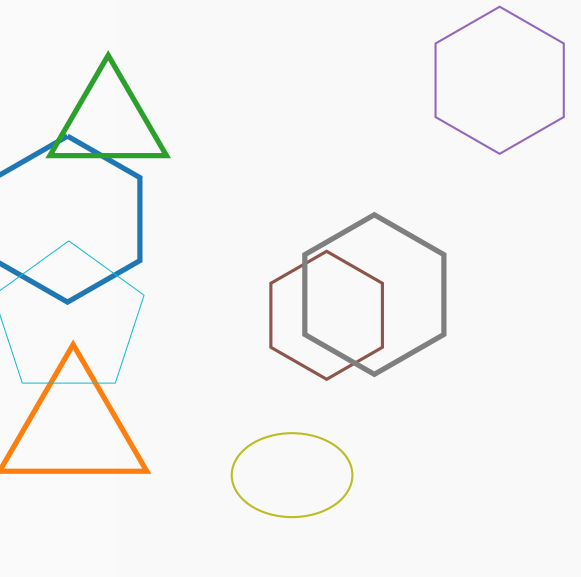[{"shape": "hexagon", "thickness": 2.5, "radius": 0.72, "center": [0.116, 0.62]}, {"shape": "triangle", "thickness": 2.5, "radius": 0.73, "center": [0.126, 0.256]}, {"shape": "triangle", "thickness": 2.5, "radius": 0.58, "center": [0.186, 0.788]}, {"shape": "hexagon", "thickness": 1, "radius": 0.64, "center": [0.86, 0.86]}, {"shape": "hexagon", "thickness": 1.5, "radius": 0.55, "center": [0.562, 0.453]}, {"shape": "hexagon", "thickness": 2.5, "radius": 0.69, "center": [0.644, 0.489]}, {"shape": "oval", "thickness": 1, "radius": 0.52, "center": [0.502, 0.176]}, {"shape": "pentagon", "thickness": 0.5, "radius": 0.68, "center": [0.118, 0.446]}]